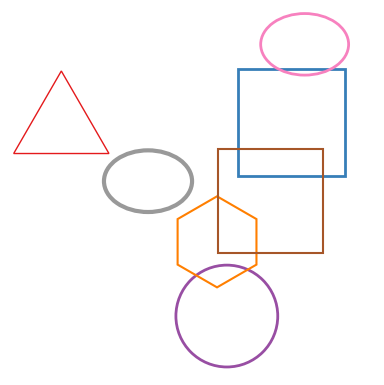[{"shape": "triangle", "thickness": 1, "radius": 0.71, "center": [0.159, 0.673]}, {"shape": "square", "thickness": 2, "radius": 0.69, "center": [0.757, 0.682]}, {"shape": "circle", "thickness": 2, "radius": 0.66, "center": [0.589, 0.179]}, {"shape": "hexagon", "thickness": 1.5, "radius": 0.59, "center": [0.564, 0.372]}, {"shape": "square", "thickness": 1.5, "radius": 0.68, "center": [0.703, 0.477]}, {"shape": "oval", "thickness": 2, "radius": 0.57, "center": [0.791, 0.885]}, {"shape": "oval", "thickness": 3, "radius": 0.57, "center": [0.384, 0.529]}]